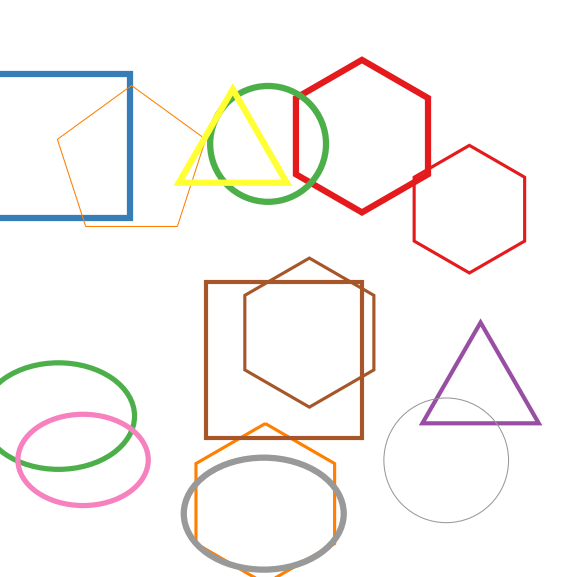[{"shape": "hexagon", "thickness": 3, "radius": 0.66, "center": [0.627, 0.763]}, {"shape": "hexagon", "thickness": 1.5, "radius": 0.55, "center": [0.813, 0.637]}, {"shape": "square", "thickness": 3, "radius": 0.62, "center": [0.101, 0.746]}, {"shape": "circle", "thickness": 3, "radius": 0.5, "center": [0.464, 0.75]}, {"shape": "oval", "thickness": 2.5, "radius": 0.66, "center": [0.101, 0.279]}, {"shape": "triangle", "thickness": 2, "radius": 0.58, "center": [0.832, 0.324]}, {"shape": "pentagon", "thickness": 0.5, "radius": 0.67, "center": [0.228, 0.716]}, {"shape": "hexagon", "thickness": 1.5, "radius": 0.69, "center": [0.459, 0.127]}, {"shape": "triangle", "thickness": 3, "radius": 0.54, "center": [0.403, 0.737]}, {"shape": "square", "thickness": 2, "radius": 0.67, "center": [0.491, 0.375]}, {"shape": "hexagon", "thickness": 1.5, "radius": 0.65, "center": [0.536, 0.423]}, {"shape": "oval", "thickness": 2.5, "radius": 0.56, "center": [0.144, 0.203]}, {"shape": "circle", "thickness": 0.5, "radius": 0.54, "center": [0.773, 0.202]}, {"shape": "oval", "thickness": 3, "radius": 0.69, "center": [0.457, 0.11]}]